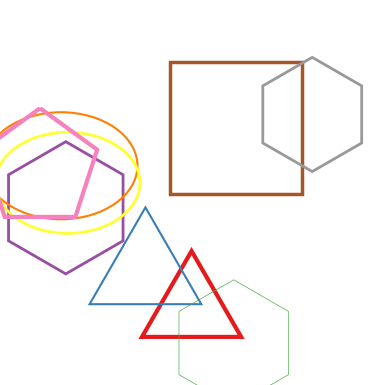[{"shape": "triangle", "thickness": 3, "radius": 0.74, "center": [0.498, 0.199]}, {"shape": "triangle", "thickness": 1.5, "radius": 0.84, "center": [0.378, 0.294]}, {"shape": "hexagon", "thickness": 0.5, "radius": 0.82, "center": [0.607, 0.109]}, {"shape": "hexagon", "thickness": 2, "radius": 0.86, "center": [0.171, 0.46]}, {"shape": "oval", "thickness": 1.5, "radius": 0.99, "center": [0.158, 0.569]}, {"shape": "oval", "thickness": 2, "radius": 0.94, "center": [0.176, 0.525]}, {"shape": "square", "thickness": 2.5, "radius": 0.86, "center": [0.612, 0.668]}, {"shape": "pentagon", "thickness": 3, "radius": 0.78, "center": [0.104, 0.563]}, {"shape": "hexagon", "thickness": 2, "radius": 0.74, "center": [0.811, 0.703]}]